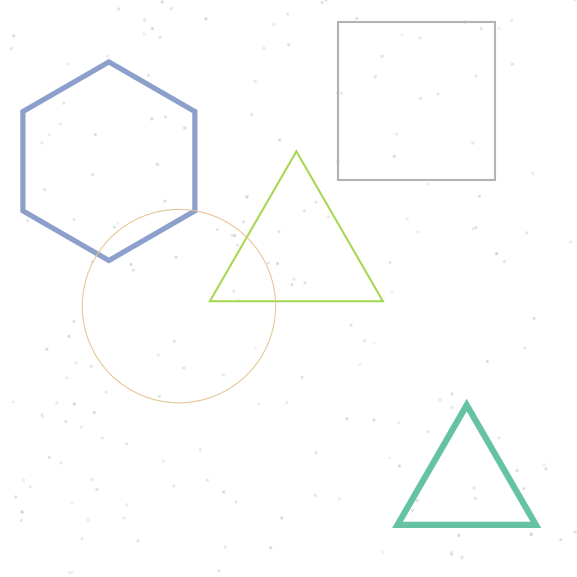[{"shape": "triangle", "thickness": 3, "radius": 0.69, "center": [0.808, 0.159]}, {"shape": "hexagon", "thickness": 2.5, "radius": 0.86, "center": [0.189, 0.72]}, {"shape": "triangle", "thickness": 1, "radius": 0.87, "center": [0.513, 0.564]}, {"shape": "circle", "thickness": 0.5, "radius": 0.84, "center": [0.31, 0.469]}, {"shape": "square", "thickness": 1, "radius": 0.68, "center": [0.722, 0.824]}]